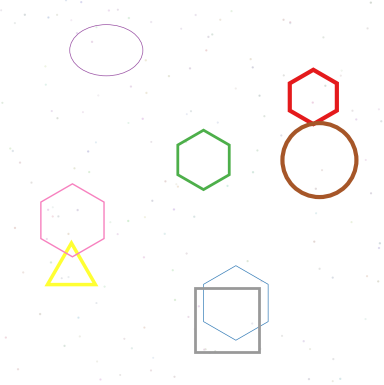[{"shape": "hexagon", "thickness": 3, "radius": 0.35, "center": [0.814, 0.748]}, {"shape": "hexagon", "thickness": 0.5, "radius": 0.48, "center": [0.613, 0.213]}, {"shape": "hexagon", "thickness": 2, "radius": 0.39, "center": [0.529, 0.585]}, {"shape": "oval", "thickness": 0.5, "radius": 0.47, "center": [0.276, 0.87]}, {"shape": "triangle", "thickness": 2.5, "radius": 0.36, "center": [0.186, 0.297]}, {"shape": "circle", "thickness": 3, "radius": 0.48, "center": [0.83, 0.584]}, {"shape": "hexagon", "thickness": 1, "radius": 0.47, "center": [0.188, 0.428]}, {"shape": "square", "thickness": 2, "radius": 0.42, "center": [0.59, 0.169]}]